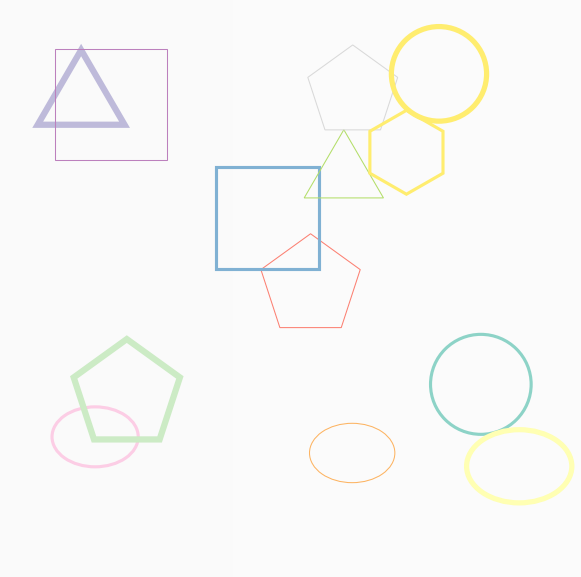[{"shape": "circle", "thickness": 1.5, "radius": 0.43, "center": [0.827, 0.334]}, {"shape": "oval", "thickness": 2.5, "radius": 0.45, "center": [0.893, 0.192]}, {"shape": "triangle", "thickness": 3, "radius": 0.43, "center": [0.14, 0.826]}, {"shape": "pentagon", "thickness": 0.5, "radius": 0.45, "center": [0.534, 0.505]}, {"shape": "square", "thickness": 1.5, "radius": 0.44, "center": [0.46, 0.622]}, {"shape": "oval", "thickness": 0.5, "radius": 0.37, "center": [0.606, 0.215]}, {"shape": "triangle", "thickness": 0.5, "radius": 0.39, "center": [0.592, 0.696]}, {"shape": "oval", "thickness": 1.5, "radius": 0.37, "center": [0.164, 0.243]}, {"shape": "pentagon", "thickness": 0.5, "radius": 0.41, "center": [0.607, 0.84]}, {"shape": "square", "thickness": 0.5, "radius": 0.48, "center": [0.191, 0.818]}, {"shape": "pentagon", "thickness": 3, "radius": 0.48, "center": [0.218, 0.316]}, {"shape": "circle", "thickness": 2.5, "radius": 0.41, "center": [0.755, 0.871]}, {"shape": "hexagon", "thickness": 1.5, "radius": 0.36, "center": [0.699, 0.735]}]